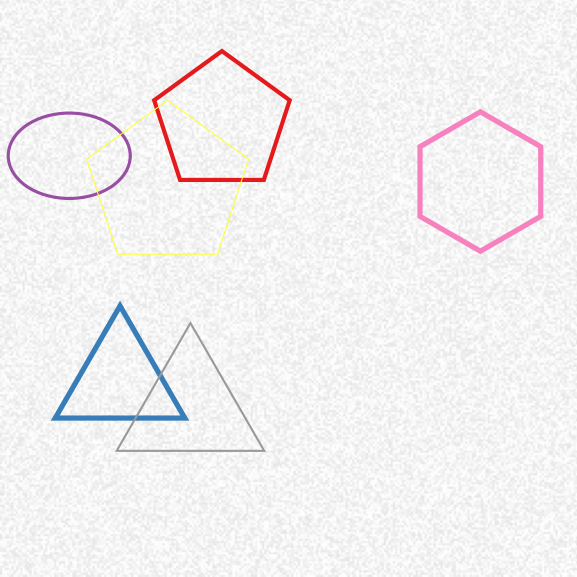[{"shape": "pentagon", "thickness": 2, "radius": 0.62, "center": [0.384, 0.787]}, {"shape": "triangle", "thickness": 2.5, "radius": 0.65, "center": [0.208, 0.34]}, {"shape": "oval", "thickness": 1.5, "radius": 0.53, "center": [0.12, 0.729]}, {"shape": "pentagon", "thickness": 0.5, "radius": 0.74, "center": [0.29, 0.678]}, {"shape": "hexagon", "thickness": 2.5, "radius": 0.6, "center": [0.832, 0.685]}, {"shape": "triangle", "thickness": 1, "radius": 0.74, "center": [0.33, 0.292]}]